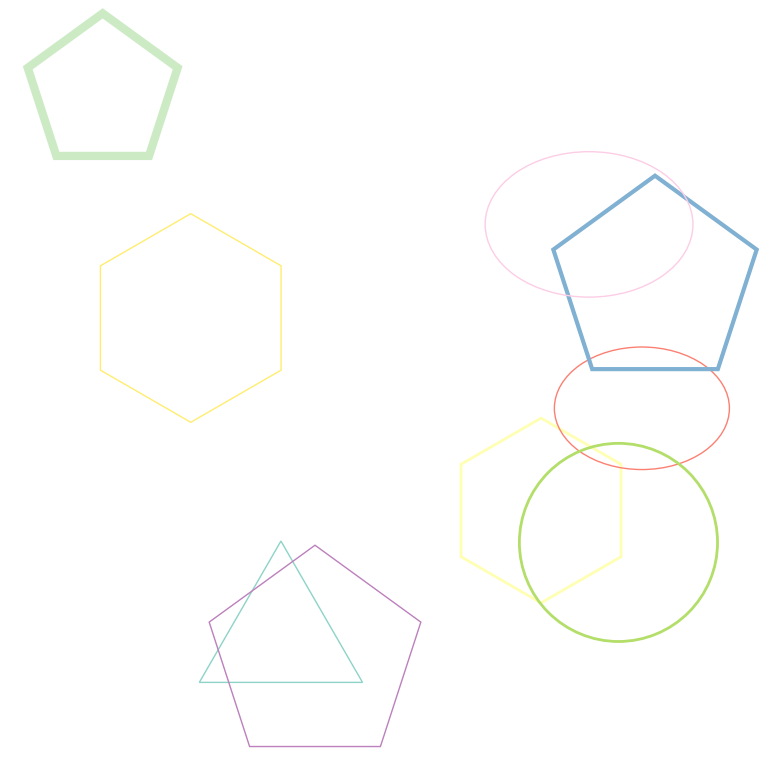[{"shape": "triangle", "thickness": 0.5, "radius": 0.61, "center": [0.365, 0.175]}, {"shape": "hexagon", "thickness": 1, "radius": 0.6, "center": [0.703, 0.337]}, {"shape": "oval", "thickness": 0.5, "radius": 0.57, "center": [0.834, 0.47]}, {"shape": "pentagon", "thickness": 1.5, "radius": 0.69, "center": [0.851, 0.633]}, {"shape": "circle", "thickness": 1, "radius": 0.64, "center": [0.803, 0.296]}, {"shape": "oval", "thickness": 0.5, "radius": 0.67, "center": [0.765, 0.709]}, {"shape": "pentagon", "thickness": 0.5, "radius": 0.72, "center": [0.409, 0.147]}, {"shape": "pentagon", "thickness": 3, "radius": 0.51, "center": [0.133, 0.88]}, {"shape": "hexagon", "thickness": 0.5, "radius": 0.68, "center": [0.248, 0.587]}]